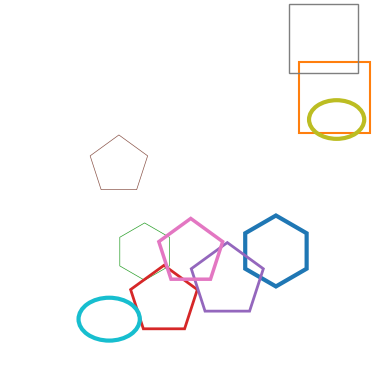[{"shape": "hexagon", "thickness": 3, "radius": 0.46, "center": [0.717, 0.348]}, {"shape": "square", "thickness": 1.5, "radius": 0.46, "center": [0.868, 0.748]}, {"shape": "hexagon", "thickness": 0.5, "radius": 0.37, "center": [0.376, 0.347]}, {"shape": "pentagon", "thickness": 2, "radius": 0.46, "center": [0.426, 0.22]}, {"shape": "pentagon", "thickness": 2, "radius": 0.49, "center": [0.59, 0.271]}, {"shape": "pentagon", "thickness": 0.5, "radius": 0.39, "center": [0.309, 0.571]}, {"shape": "pentagon", "thickness": 2.5, "radius": 0.44, "center": [0.495, 0.345]}, {"shape": "square", "thickness": 1, "radius": 0.45, "center": [0.841, 0.899]}, {"shape": "oval", "thickness": 3, "radius": 0.36, "center": [0.874, 0.69]}, {"shape": "oval", "thickness": 3, "radius": 0.4, "center": [0.284, 0.171]}]